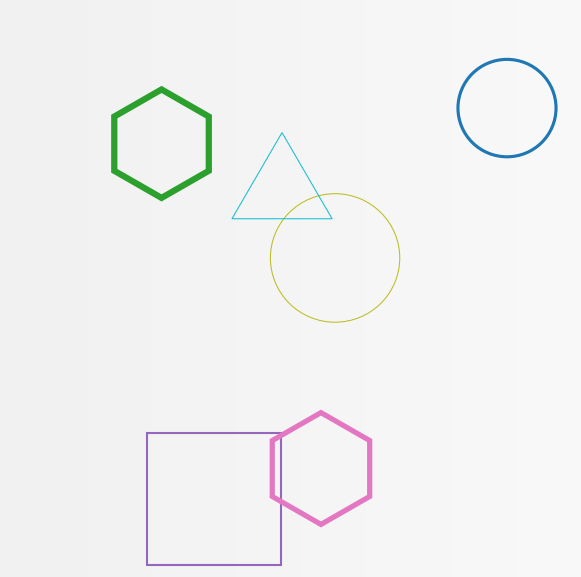[{"shape": "circle", "thickness": 1.5, "radius": 0.42, "center": [0.872, 0.812]}, {"shape": "hexagon", "thickness": 3, "radius": 0.47, "center": [0.278, 0.75]}, {"shape": "square", "thickness": 1, "radius": 0.57, "center": [0.368, 0.135]}, {"shape": "hexagon", "thickness": 2.5, "radius": 0.48, "center": [0.552, 0.188]}, {"shape": "circle", "thickness": 0.5, "radius": 0.56, "center": [0.576, 0.552]}, {"shape": "triangle", "thickness": 0.5, "radius": 0.5, "center": [0.485, 0.67]}]